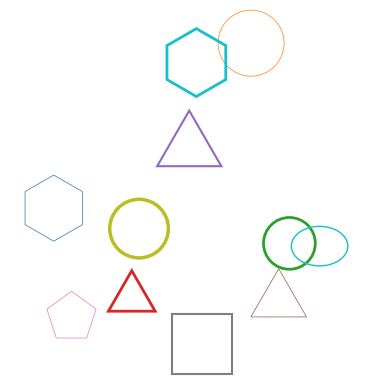[{"shape": "hexagon", "thickness": 0.5, "radius": 0.43, "center": [0.14, 0.459]}, {"shape": "circle", "thickness": 0.5, "radius": 0.43, "center": [0.652, 0.888]}, {"shape": "circle", "thickness": 2, "radius": 0.34, "center": [0.752, 0.368]}, {"shape": "triangle", "thickness": 2, "radius": 0.35, "center": [0.342, 0.227]}, {"shape": "triangle", "thickness": 1.5, "radius": 0.48, "center": [0.492, 0.616]}, {"shape": "triangle", "thickness": 0.5, "radius": 0.42, "center": [0.724, 0.219]}, {"shape": "pentagon", "thickness": 0.5, "radius": 0.34, "center": [0.186, 0.176]}, {"shape": "square", "thickness": 1.5, "radius": 0.39, "center": [0.524, 0.106]}, {"shape": "circle", "thickness": 2.5, "radius": 0.38, "center": [0.361, 0.406]}, {"shape": "oval", "thickness": 1, "radius": 0.37, "center": [0.83, 0.361]}, {"shape": "hexagon", "thickness": 2, "radius": 0.44, "center": [0.51, 0.837]}]